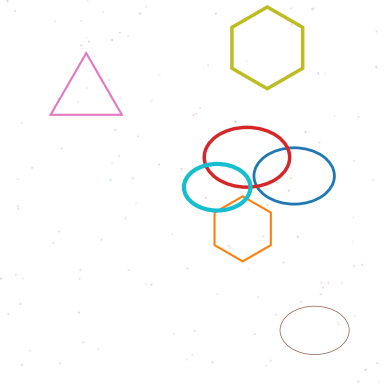[{"shape": "oval", "thickness": 2, "radius": 0.52, "center": [0.764, 0.543]}, {"shape": "hexagon", "thickness": 1.5, "radius": 0.42, "center": [0.63, 0.406]}, {"shape": "oval", "thickness": 2.5, "radius": 0.55, "center": [0.641, 0.591]}, {"shape": "oval", "thickness": 0.5, "radius": 0.45, "center": [0.817, 0.142]}, {"shape": "triangle", "thickness": 1.5, "radius": 0.53, "center": [0.224, 0.755]}, {"shape": "hexagon", "thickness": 2.5, "radius": 0.53, "center": [0.694, 0.876]}, {"shape": "oval", "thickness": 3, "radius": 0.43, "center": [0.564, 0.514]}]